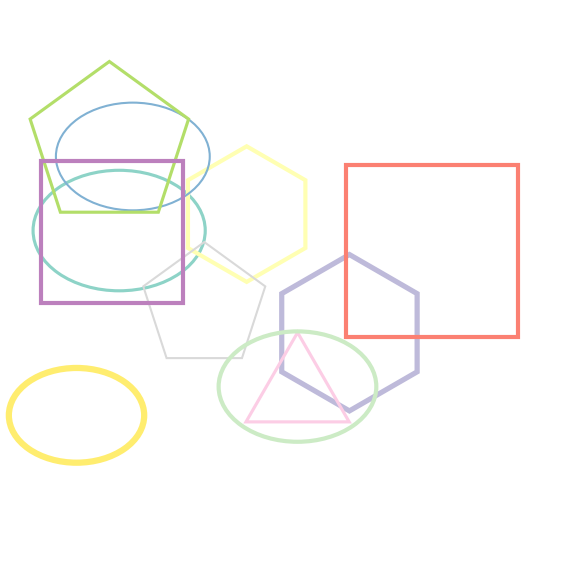[{"shape": "oval", "thickness": 1.5, "radius": 0.75, "center": [0.206, 0.6]}, {"shape": "hexagon", "thickness": 2, "radius": 0.59, "center": [0.427, 0.628]}, {"shape": "hexagon", "thickness": 2.5, "radius": 0.68, "center": [0.605, 0.423]}, {"shape": "square", "thickness": 2, "radius": 0.74, "center": [0.748, 0.564]}, {"shape": "oval", "thickness": 1, "radius": 0.67, "center": [0.23, 0.728]}, {"shape": "pentagon", "thickness": 1.5, "radius": 0.72, "center": [0.189, 0.748]}, {"shape": "triangle", "thickness": 1.5, "radius": 0.52, "center": [0.515, 0.32]}, {"shape": "pentagon", "thickness": 1, "radius": 0.56, "center": [0.354, 0.469]}, {"shape": "square", "thickness": 2, "radius": 0.61, "center": [0.194, 0.597]}, {"shape": "oval", "thickness": 2, "radius": 0.68, "center": [0.515, 0.33]}, {"shape": "oval", "thickness": 3, "radius": 0.59, "center": [0.133, 0.28]}]